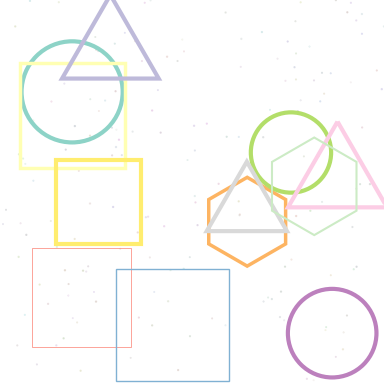[{"shape": "circle", "thickness": 3, "radius": 0.66, "center": [0.187, 0.761]}, {"shape": "square", "thickness": 2.5, "radius": 0.68, "center": [0.189, 0.7]}, {"shape": "triangle", "thickness": 3, "radius": 0.72, "center": [0.287, 0.868]}, {"shape": "square", "thickness": 0.5, "radius": 0.64, "center": [0.211, 0.226]}, {"shape": "square", "thickness": 1, "radius": 0.73, "center": [0.448, 0.156]}, {"shape": "hexagon", "thickness": 2.5, "radius": 0.58, "center": [0.642, 0.424]}, {"shape": "circle", "thickness": 3, "radius": 0.52, "center": [0.756, 0.604]}, {"shape": "triangle", "thickness": 3, "radius": 0.74, "center": [0.877, 0.536]}, {"shape": "triangle", "thickness": 3, "radius": 0.6, "center": [0.641, 0.46]}, {"shape": "circle", "thickness": 3, "radius": 0.58, "center": [0.863, 0.135]}, {"shape": "hexagon", "thickness": 1.5, "radius": 0.63, "center": [0.816, 0.516]}, {"shape": "square", "thickness": 3, "radius": 0.55, "center": [0.256, 0.476]}]